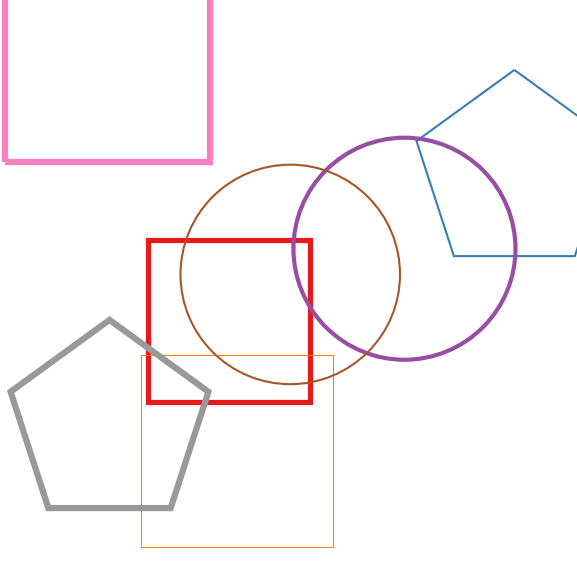[{"shape": "square", "thickness": 2.5, "radius": 0.7, "center": [0.397, 0.443]}, {"shape": "pentagon", "thickness": 1, "radius": 0.89, "center": [0.891, 0.7]}, {"shape": "circle", "thickness": 2, "radius": 0.96, "center": [0.7, 0.568]}, {"shape": "square", "thickness": 0.5, "radius": 0.83, "center": [0.41, 0.218]}, {"shape": "circle", "thickness": 1, "radius": 0.95, "center": [0.503, 0.524]}, {"shape": "square", "thickness": 3, "radius": 0.89, "center": [0.186, 0.896]}, {"shape": "pentagon", "thickness": 3, "radius": 0.9, "center": [0.19, 0.265]}]